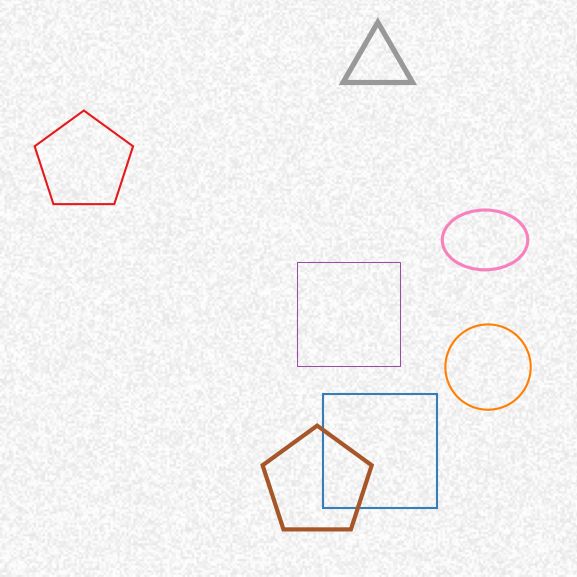[{"shape": "pentagon", "thickness": 1, "radius": 0.45, "center": [0.145, 0.718]}, {"shape": "square", "thickness": 1, "radius": 0.49, "center": [0.659, 0.219]}, {"shape": "square", "thickness": 0.5, "radius": 0.45, "center": [0.604, 0.456]}, {"shape": "circle", "thickness": 1, "radius": 0.37, "center": [0.845, 0.364]}, {"shape": "pentagon", "thickness": 2, "radius": 0.5, "center": [0.549, 0.163]}, {"shape": "oval", "thickness": 1.5, "radius": 0.37, "center": [0.84, 0.584]}, {"shape": "triangle", "thickness": 2.5, "radius": 0.35, "center": [0.654, 0.891]}]